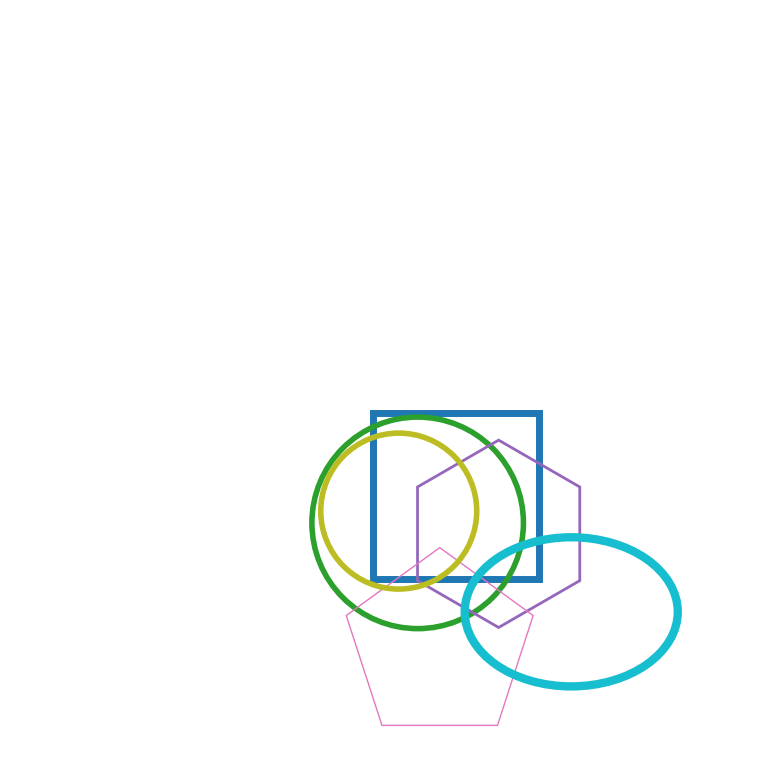[{"shape": "square", "thickness": 2.5, "radius": 0.54, "center": [0.592, 0.356]}, {"shape": "circle", "thickness": 2, "radius": 0.69, "center": [0.542, 0.321]}, {"shape": "hexagon", "thickness": 1, "radius": 0.61, "center": [0.648, 0.307]}, {"shape": "pentagon", "thickness": 0.5, "radius": 0.64, "center": [0.571, 0.161]}, {"shape": "circle", "thickness": 2, "radius": 0.51, "center": [0.518, 0.336]}, {"shape": "oval", "thickness": 3, "radius": 0.69, "center": [0.742, 0.205]}]